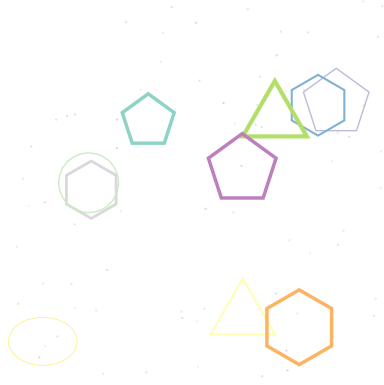[{"shape": "pentagon", "thickness": 2.5, "radius": 0.35, "center": [0.385, 0.685]}, {"shape": "triangle", "thickness": 1.5, "radius": 0.48, "center": [0.631, 0.18]}, {"shape": "pentagon", "thickness": 1, "radius": 0.45, "center": [0.873, 0.733]}, {"shape": "hexagon", "thickness": 1.5, "radius": 0.39, "center": [0.826, 0.727]}, {"shape": "hexagon", "thickness": 2.5, "radius": 0.49, "center": [0.777, 0.15]}, {"shape": "triangle", "thickness": 3, "radius": 0.48, "center": [0.714, 0.694]}, {"shape": "hexagon", "thickness": 2, "radius": 0.37, "center": [0.237, 0.507]}, {"shape": "pentagon", "thickness": 2.5, "radius": 0.46, "center": [0.629, 0.561]}, {"shape": "circle", "thickness": 1, "radius": 0.39, "center": [0.23, 0.525]}, {"shape": "oval", "thickness": 0.5, "radius": 0.45, "center": [0.111, 0.113]}]